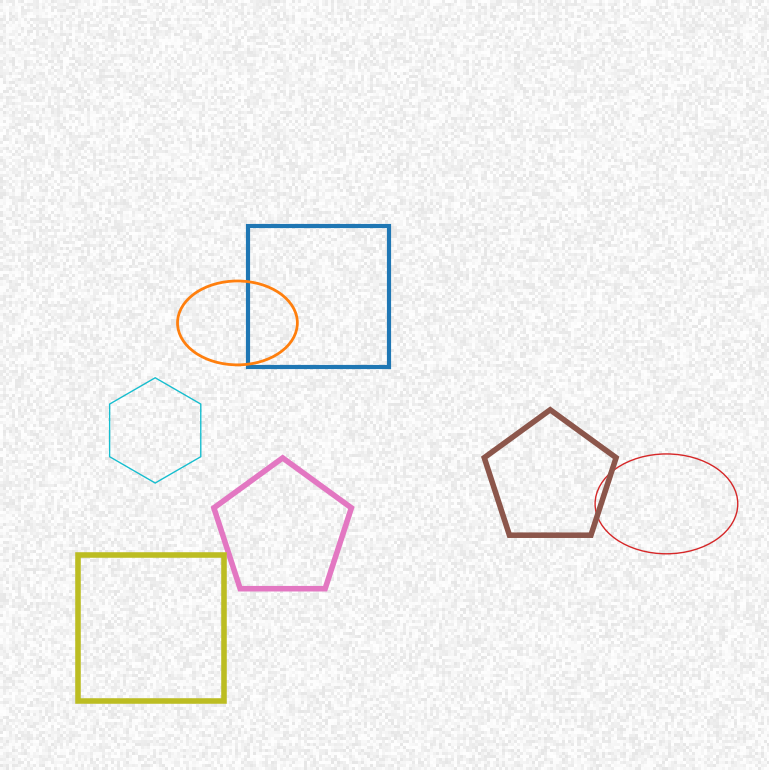[{"shape": "square", "thickness": 1.5, "radius": 0.46, "center": [0.413, 0.615]}, {"shape": "oval", "thickness": 1, "radius": 0.39, "center": [0.308, 0.581]}, {"shape": "oval", "thickness": 0.5, "radius": 0.46, "center": [0.866, 0.346]}, {"shape": "pentagon", "thickness": 2, "radius": 0.45, "center": [0.715, 0.378]}, {"shape": "pentagon", "thickness": 2, "radius": 0.47, "center": [0.367, 0.311]}, {"shape": "square", "thickness": 2, "radius": 0.47, "center": [0.196, 0.184]}, {"shape": "hexagon", "thickness": 0.5, "radius": 0.34, "center": [0.202, 0.441]}]